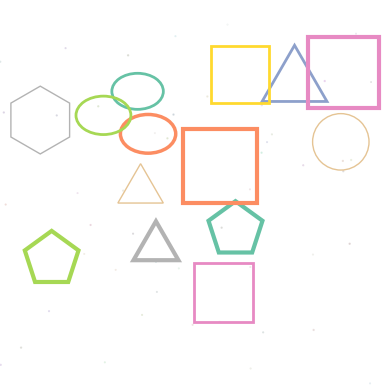[{"shape": "oval", "thickness": 2, "radius": 0.33, "center": [0.357, 0.763]}, {"shape": "pentagon", "thickness": 3, "radius": 0.37, "center": [0.612, 0.404]}, {"shape": "oval", "thickness": 2.5, "radius": 0.36, "center": [0.385, 0.652]}, {"shape": "square", "thickness": 3, "radius": 0.48, "center": [0.572, 0.57]}, {"shape": "triangle", "thickness": 2, "radius": 0.49, "center": [0.765, 0.785]}, {"shape": "square", "thickness": 2, "radius": 0.38, "center": [0.58, 0.239]}, {"shape": "square", "thickness": 3, "radius": 0.46, "center": [0.892, 0.812]}, {"shape": "oval", "thickness": 2, "radius": 0.36, "center": [0.269, 0.7]}, {"shape": "pentagon", "thickness": 3, "radius": 0.37, "center": [0.134, 0.327]}, {"shape": "square", "thickness": 2, "radius": 0.37, "center": [0.624, 0.806]}, {"shape": "triangle", "thickness": 1, "radius": 0.34, "center": [0.365, 0.507]}, {"shape": "circle", "thickness": 1, "radius": 0.37, "center": [0.885, 0.632]}, {"shape": "hexagon", "thickness": 1, "radius": 0.44, "center": [0.105, 0.688]}, {"shape": "triangle", "thickness": 3, "radius": 0.34, "center": [0.405, 0.358]}]